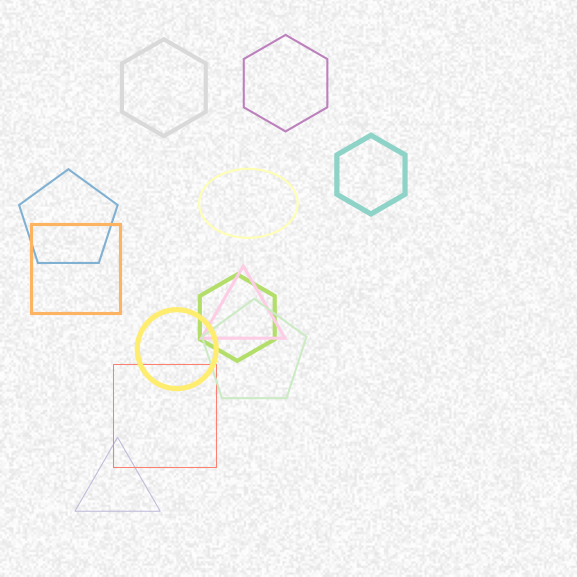[{"shape": "hexagon", "thickness": 2.5, "radius": 0.34, "center": [0.642, 0.697]}, {"shape": "oval", "thickness": 1, "radius": 0.43, "center": [0.43, 0.647]}, {"shape": "triangle", "thickness": 0.5, "radius": 0.43, "center": [0.204, 0.157]}, {"shape": "square", "thickness": 0.5, "radius": 0.45, "center": [0.284, 0.279]}, {"shape": "pentagon", "thickness": 1, "radius": 0.45, "center": [0.118, 0.616]}, {"shape": "square", "thickness": 1.5, "radius": 0.39, "center": [0.13, 0.534]}, {"shape": "hexagon", "thickness": 2, "radius": 0.37, "center": [0.411, 0.449]}, {"shape": "triangle", "thickness": 1.5, "radius": 0.42, "center": [0.421, 0.455]}, {"shape": "hexagon", "thickness": 2, "radius": 0.42, "center": [0.284, 0.847]}, {"shape": "hexagon", "thickness": 1, "radius": 0.42, "center": [0.494, 0.855]}, {"shape": "pentagon", "thickness": 1, "radius": 0.48, "center": [0.44, 0.387]}, {"shape": "circle", "thickness": 2.5, "radius": 0.34, "center": [0.306, 0.395]}]